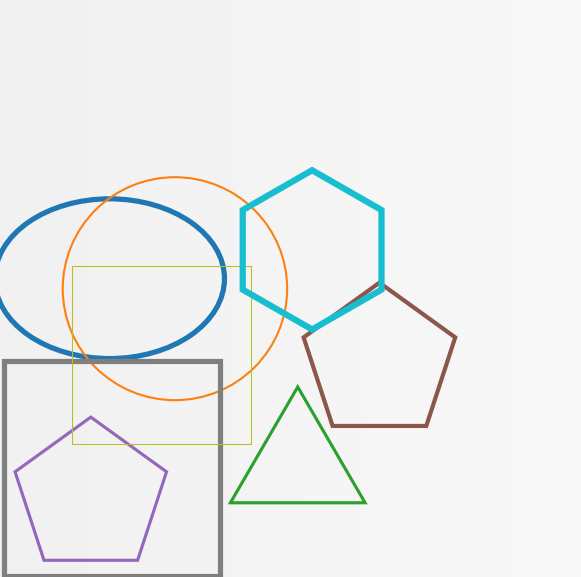[{"shape": "oval", "thickness": 2.5, "radius": 0.99, "center": [0.189, 0.517]}, {"shape": "circle", "thickness": 1, "radius": 0.97, "center": [0.301, 0.499]}, {"shape": "triangle", "thickness": 1.5, "radius": 0.67, "center": [0.512, 0.195]}, {"shape": "pentagon", "thickness": 1.5, "radius": 0.69, "center": [0.156, 0.14]}, {"shape": "pentagon", "thickness": 2, "radius": 0.69, "center": [0.653, 0.373]}, {"shape": "square", "thickness": 2.5, "radius": 0.93, "center": [0.193, 0.188]}, {"shape": "square", "thickness": 0.5, "radius": 0.77, "center": [0.278, 0.384]}, {"shape": "hexagon", "thickness": 3, "radius": 0.69, "center": [0.537, 0.567]}]